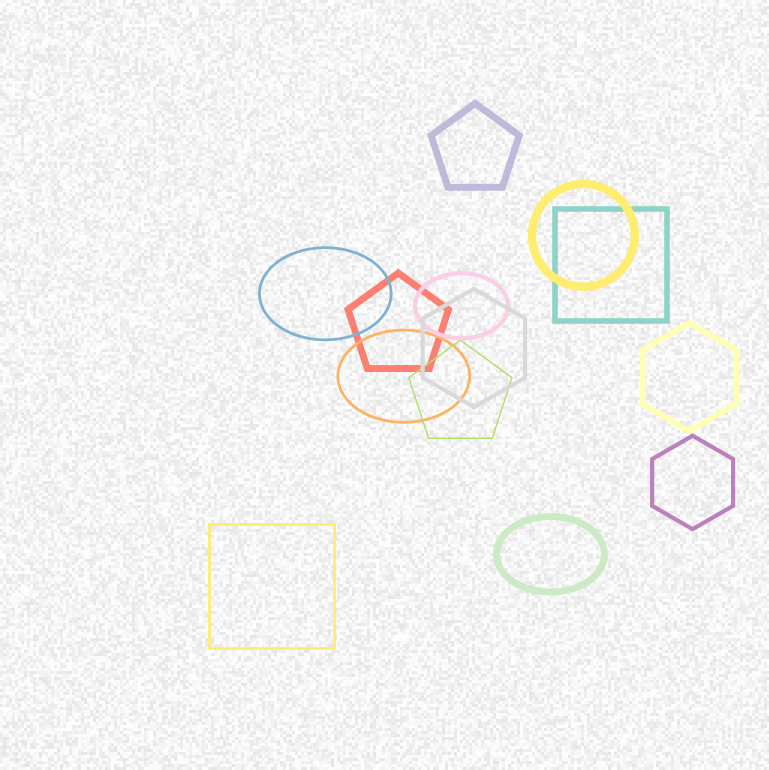[{"shape": "square", "thickness": 2, "radius": 0.36, "center": [0.794, 0.656]}, {"shape": "hexagon", "thickness": 2, "radius": 0.35, "center": [0.895, 0.51]}, {"shape": "pentagon", "thickness": 2.5, "radius": 0.3, "center": [0.617, 0.805]}, {"shape": "pentagon", "thickness": 2.5, "radius": 0.34, "center": [0.517, 0.577]}, {"shape": "oval", "thickness": 1, "radius": 0.43, "center": [0.422, 0.618]}, {"shape": "oval", "thickness": 1, "radius": 0.43, "center": [0.524, 0.511]}, {"shape": "pentagon", "thickness": 0.5, "radius": 0.35, "center": [0.598, 0.488]}, {"shape": "oval", "thickness": 1.5, "radius": 0.3, "center": [0.599, 0.603]}, {"shape": "hexagon", "thickness": 1.5, "radius": 0.38, "center": [0.615, 0.548]}, {"shape": "hexagon", "thickness": 1.5, "radius": 0.3, "center": [0.9, 0.373]}, {"shape": "oval", "thickness": 2.5, "radius": 0.35, "center": [0.715, 0.28]}, {"shape": "circle", "thickness": 3, "radius": 0.33, "center": [0.758, 0.694]}, {"shape": "square", "thickness": 1, "radius": 0.4, "center": [0.353, 0.239]}]